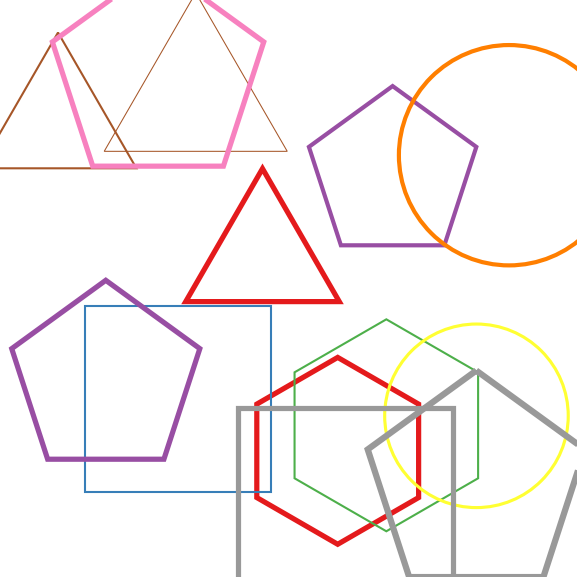[{"shape": "hexagon", "thickness": 2.5, "radius": 0.81, "center": [0.585, 0.218]}, {"shape": "triangle", "thickness": 2.5, "radius": 0.77, "center": [0.455, 0.554]}, {"shape": "square", "thickness": 1, "radius": 0.81, "center": [0.308, 0.309]}, {"shape": "hexagon", "thickness": 1, "radius": 0.92, "center": [0.669, 0.263]}, {"shape": "pentagon", "thickness": 2, "radius": 0.76, "center": [0.68, 0.698]}, {"shape": "pentagon", "thickness": 2.5, "radius": 0.86, "center": [0.183, 0.342]}, {"shape": "circle", "thickness": 2, "radius": 0.95, "center": [0.881, 0.73]}, {"shape": "circle", "thickness": 1.5, "radius": 0.79, "center": [0.825, 0.279]}, {"shape": "triangle", "thickness": 1, "radius": 0.78, "center": [0.1, 0.786]}, {"shape": "triangle", "thickness": 0.5, "radius": 0.91, "center": [0.339, 0.829]}, {"shape": "pentagon", "thickness": 2.5, "radius": 0.96, "center": [0.274, 0.867]}, {"shape": "pentagon", "thickness": 3, "radius": 0.99, "center": [0.825, 0.16]}, {"shape": "square", "thickness": 2.5, "radius": 0.93, "center": [0.599, 0.106]}]